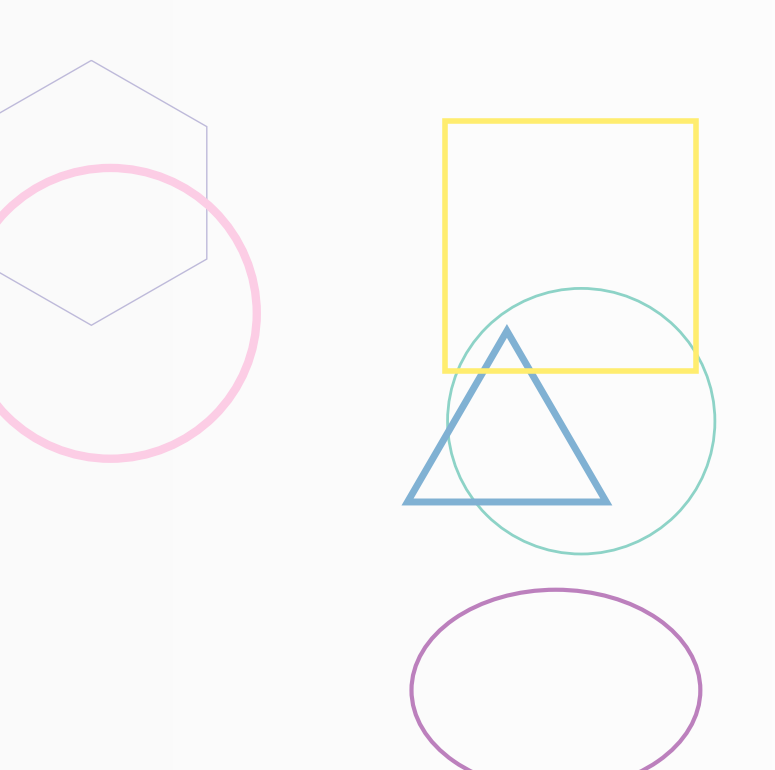[{"shape": "circle", "thickness": 1, "radius": 0.86, "center": [0.75, 0.453]}, {"shape": "hexagon", "thickness": 0.5, "radius": 0.86, "center": [0.118, 0.75]}, {"shape": "triangle", "thickness": 2.5, "radius": 0.74, "center": [0.654, 0.422]}, {"shape": "circle", "thickness": 3, "radius": 0.94, "center": [0.142, 0.593]}, {"shape": "oval", "thickness": 1.5, "radius": 0.93, "center": [0.717, 0.104]}, {"shape": "square", "thickness": 2, "radius": 0.81, "center": [0.736, 0.681]}]